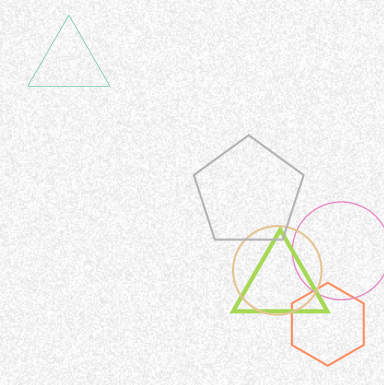[{"shape": "triangle", "thickness": 0.5, "radius": 0.62, "center": [0.179, 0.838]}, {"shape": "hexagon", "thickness": 1.5, "radius": 0.54, "center": [0.851, 0.158]}, {"shape": "circle", "thickness": 1, "radius": 0.64, "center": [0.886, 0.348]}, {"shape": "triangle", "thickness": 3, "radius": 0.71, "center": [0.728, 0.262]}, {"shape": "circle", "thickness": 1.5, "radius": 0.57, "center": [0.72, 0.298]}, {"shape": "pentagon", "thickness": 1.5, "radius": 0.75, "center": [0.646, 0.499]}]